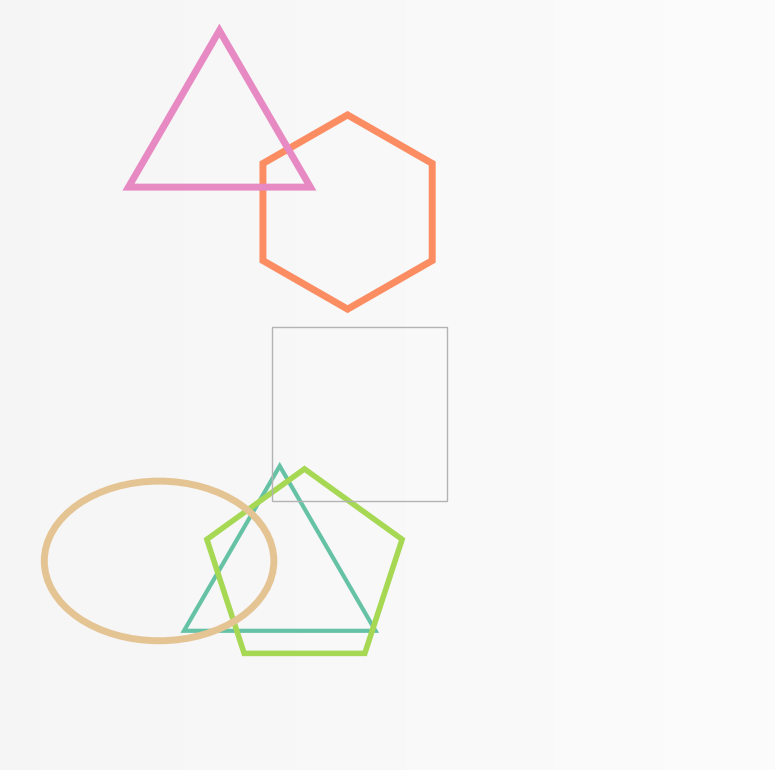[{"shape": "triangle", "thickness": 1.5, "radius": 0.71, "center": [0.361, 0.252]}, {"shape": "hexagon", "thickness": 2.5, "radius": 0.63, "center": [0.448, 0.725]}, {"shape": "triangle", "thickness": 2.5, "radius": 0.68, "center": [0.283, 0.825]}, {"shape": "pentagon", "thickness": 2, "radius": 0.66, "center": [0.393, 0.259]}, {"shape": "oval", "thickness": 2.5, "radius": 0.74, "center": [0.205, 0.272]}, {"shape": "square", "thickness": 0.5, "radius": 0.56, "center": [0.464, 0.463]}]